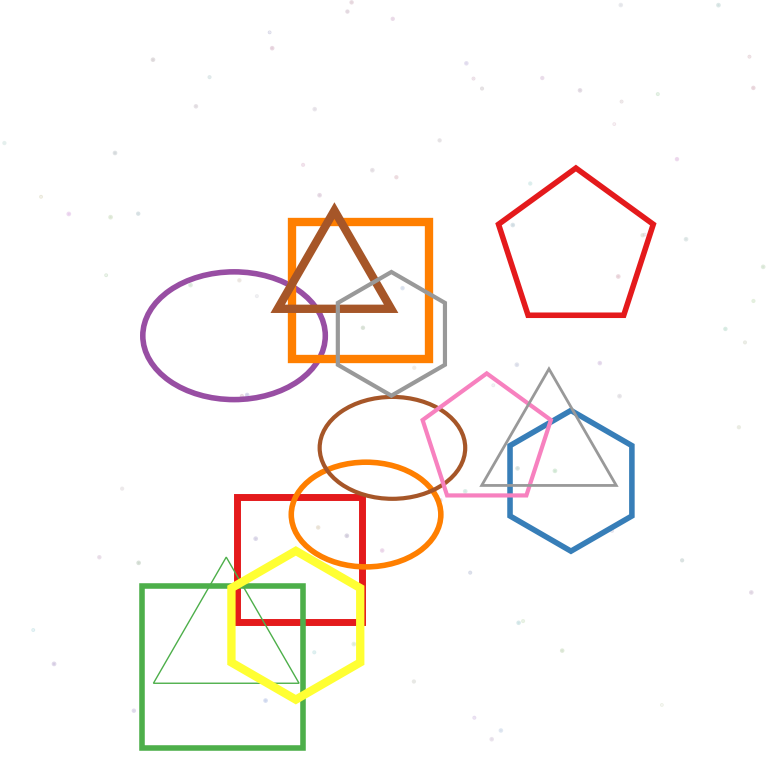[{"shape": "pentagon", "thickness": 2, "radius": 0.53, "center": [0.748, 0.676]}, {"shape": "square", "thickness": 2.5, "radius": 0.41, "center": [0.388, 0.273]}, {"shape": "hexagon", "thickness": 2, "radius": 0.46, "center": [0.742, 0.376]}, {"shape": "square", "thickness": 2, "radius": 0.52, "center": [0.289, 0.134]}, {"shape": "triangle", "thickness": 0.5, "radius": 0.55, "center": [0.294, 0.167]}, {"shape": "oval", "thickness": 2, "radius": 0.59, "center": [0.304, 0.564]}, {"shape": "square", "thickness": 3, "radius": 0.44, "center": [0.468, 0.623]}, {"shape": "oval", "thickness": 2, "radius": 0.49, "center": [0.475, 0.332]}, {"shape": "hexagon", "thickness": 3, "radius": 0.48, "center": [0.384, 0.188]}, {"shape": "triangle", "thickness": 3, "radius": 0.43, "center": [0.434, 0.641]}, {"shape": "oval", "thickness": 1.5, "radius": 0.47, "center": [0.51, 0.418]}, {"shape": "pentagon", "thickness": 1.5, "radius": 0.44, "center": [0.632, 0.427]}, {"shape": "hexagon", "thickness": 1.5, "radius": 0.4, "center": [0.508, 0.566]}, {"shape": "triangle", "thickness": 1, "radius": 0.5, "center": [0.713, 0.42]}]